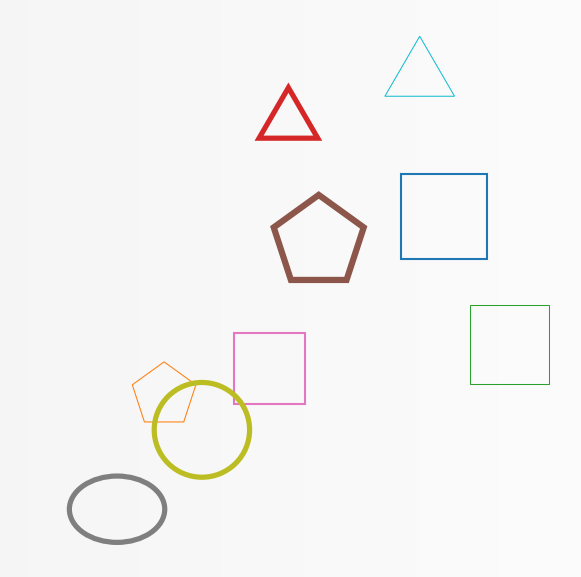[{"shape": "square", "thickness": 1, "radius": 0.37, "center": [0.764, 0.625]}, {"shape": "pentagon", "thickness": 0.5, "radius": 0.29, "center": [0.282, 0.315]}, {"shape": "square", "thickness": 0.5, "radius": 0.34, "center": [0.877, 0.402]}, {"shape": "triangle", "thickness": 2.5, "radius": 0.29, "center": [0.496, 0.789]}, {"shape": "pentagon", "thickness": 3, "radius": 0.41, "center": [0.548, 0.58]}, {"shape": "square", "thickness": 1, "radius": 0.31, "center": [0.464, 0.36]}, {"shape": "oval", "thickness": 2.5, "radius": 0.41, "center": [0.201, 0.117]}, {"shape": "circle", "thickness": 2.5, "radius": 0.41, "center": [0.347, 0.255]}, {"shape": "triangle", "thickness": 0.5, "radius": 0.35, "center": [0.722, 0.867]}]